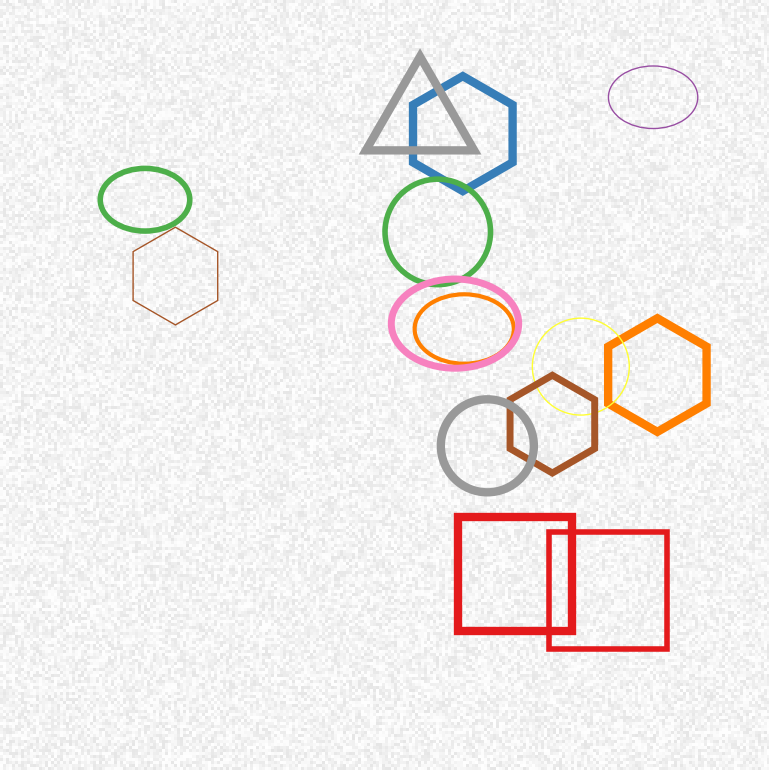[{"shape": "square", "thickness": 2, "radius": 0.38, "center": [0.79, 0.233]}, {"shape": "square", "thickness": 3, "radius": 0.37, "center": [0.669, 0.255]}, {"shape": "hexagon", "thickness": 3, "radius": 0.37, "center": [0.601, 0.826]}, {"shape": "circle", "thickness": 2, "radius": 0.34, "center": [0.569, 0.699]}, {"shape": "oval", "thickness": 2, "radius": 0.29, "center": [0.188, 0.741]}, {"shape": "oval", "thickness": 0.5, "radius": 0.29, "center": [0.848, 0.874]}, {"shape": "oval", "thickness": 1.5, "radius": 0.32, "center": [0.603, 0.573]}, {"shape": "hexagon", "thickness": 3, "radius": 0.37, "center": [0.854, 0.513]}, {"shape": "circle", "thickness": 0.5, "radius": 0.31, "center": [0.754, 0.524]}, {"shape": "hexagon", "thickness": 0.5, "radius": 0.32, "center": [0.228, 0.641]}, {"shape": "hexagon", "thickness": 2.5, "radius": 0.32, "center": [0.717, 0.449]}, {"shape": "oval", "thickness": 2.5, "radius": 0.41, "center": [0.591, 0.58]}, {"shape": "triangle", "thickness": 3, "radius": 0.41, "center": [0.546, 0.845]}, {"shape": "circle", "thickness": 3, "radius": 0.3, "center": [0.633, 0.421]}]